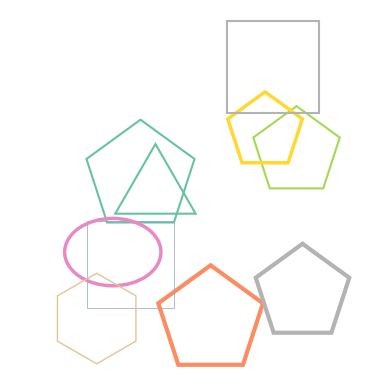[{"shape": "pentagon", "thickness": 1.5, "radius": 0.74, "center": [0.365, 0.541]}, {"shape": "triangle", "thickness": 1.5, "radius": 0.6, "center": [0.404, 0.505]}, {"shape": "pentagon", "thickness": 3, "radius": 0.71, "center": [0.547, 0.168]}, {"shape": "square", "thickness": 0.5, "radius": 0.57, "center": [0.339, 0.312]}, {"shape": "oval", "thickness": 2.5, "radius": 0.63, "center": [0.293, 0.345]}, {"shape": "pentagon", "thickness": 1.5, "radius": 0.59, "center": [0.77, 0.606]}, {"shape": "pentagon", "thickness": 2.5, "radius": 0.51, "center": [0.688, 0.66]}, {"shape": "hexagon", "thickness": 1, "radius": 0.59, "center": [0.251, 0.173]}, {"shape": "pentagon", "thickness": 3, "radius": 0.64, "center": [0.786, 0.239]}, {"shape": "square", "thickness": 1.5, "radius": 0.6, "center": [0.71, 0.826]}]